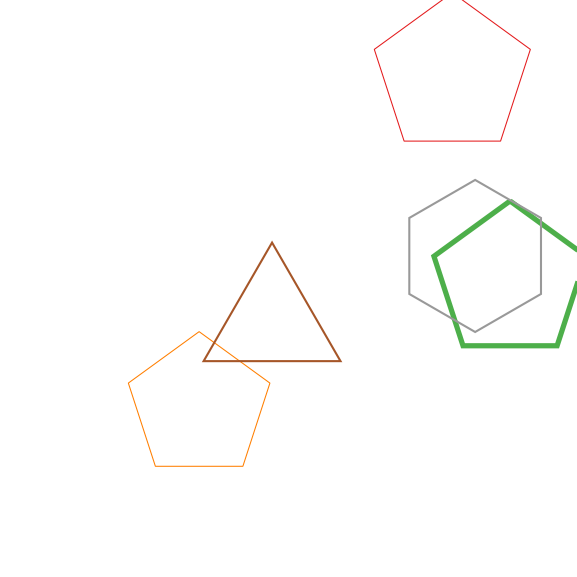[{"shape": "pentagon", "thickness": 0.5, "radius": 0.71, "center": [0.783, 0.87]}, {"shape": "pentagon", "thickness": 2.5, "radius": 0.69, "center": [0.883, 0.513]}, {"shape": "pentagon", "thickness": 0.5, "radius": 0.64, "center": [0.345, 0.296]}, {"shape": "triangle", "thickness": 1, "radius": 0.68, "center": [0.471, 0.442]}, {"shape": "hexagon", "thickness": 1, "radius": 0.66, "center": [0.823, 0.556]}]